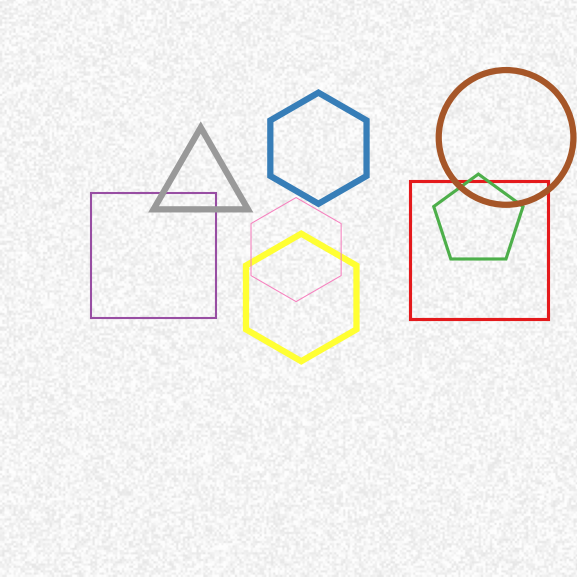[{"shape": "square", "thickness": 1.5, "radius": 0.6, "center": [0.83, 0.567]}, {"shape": "hexagon", "thickness": 3, "radius": 0.48, "center": [0.551, 0.743]}, {"shape": "pentagon", "thickness": 1.5, "radius": 0.41, "center": [0.828, 0.616]}, {"shape": "square", "thickness": 1, "radius": 0.54, "center": [0.266, 0.557]}, {"shape": "hexagon", "thickness": 3, "radius": 0.55, "center": [0.522, 0.484]}, {"shape": "circle", "thickness": 3, "radius": 0.58, "center": [0.876, 0.761]}, {"shape": "hexagon", "thickness": 0.5, "radius": 0.45, "center": [0.513, 0.567]}, {"shape": "triangle", "thickness": 3, "radius": 0.47, "center": [0.348, 0.684]}]